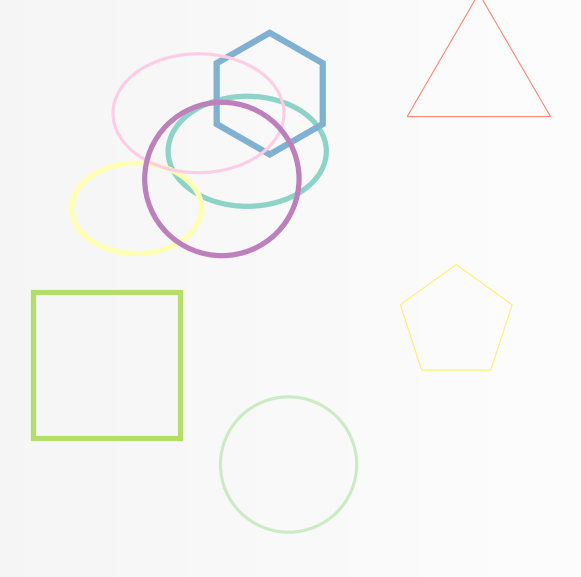[{"shape": "oval", "thickness": 2.5, "radius": 0.68, "center": [0.425, 0.737]}, {"shape": "oval", "thickness": 2.5, "radius": 0.56, "center": [0.235, 0.638]}, {"shape": "triangle", "thickness": 0.5, "radius": 0.71, "center": [0.824, 0.868]}, {"shape": "hexagon", "thickness": 3, "radius": 0.53, "center": [0.464, 0.837]}, {"shape": "square", "thickness": 2.5, "radius": 0.63, "center": [0.183, 0.367]}, {"shape": "oval", "thickness": 1.5, "radius": 0.74, "center": [0.341, 0.803]}, {"shape": "circle", "thickness": 2.5, "radius": 0.66, "center": [0.382, 0.689]}, {"shape": "circle", "thickness": 1.5, "radius": 0.59, "center": [0.496, 0.195]}, {"shape": "pentagon", "thickness": 0.5, "radius": 0.51, "center": [0.785, 0.44]}]